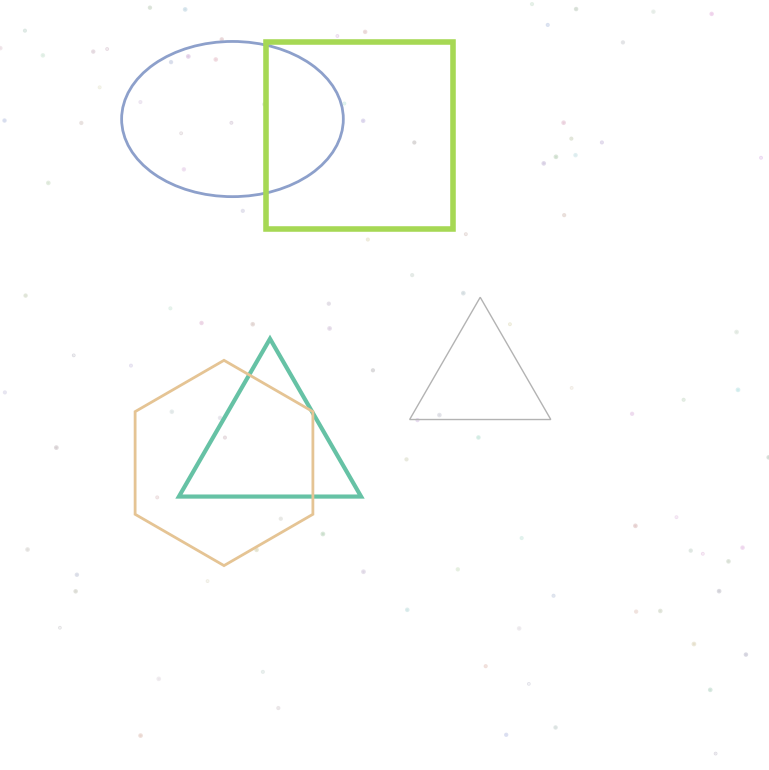[{"shape": "triangle", "thickness": 1.5, "radius": 0.68, "center": [0.351, 0.423]}, {"shape": "oval", "thickness": 1, "radius": 0.72, "center": [0.302, 0.845]}, {"shape": "square", "thickness": 2, "radius": 0.61, "center": [0.467, 0.824]}, {"shape": "hexagon", "thickness": 1, "radius": 0.67, "center": [0.291, 0.399]}, {"shape": "triangle", "thickness": 0.5, "radius": 0.53, "center": [0.624, 0.508]}]